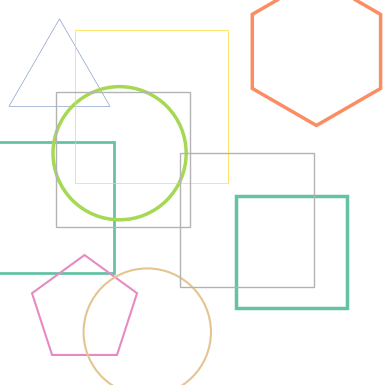[{"shape": "square", "thickness": 2.5, "radius": 0.73, "center": [0.757, 0.346]}, {"shape": "square", "thickness": 2, "radius": 0.85, "center": [0.127, 0.462]}, {"shape": "hexagon", "thickness": 2.5, "radius": 0.96, "center": [0.822, 0.866]}, {"shape": "triangle", "thickness": 0.5, "radius": 0.76, "center": [0.154, 0.799]}, {"shape": "pentagon", "thickness": 1.5, "radius": 0.72, "center": [0.22, 0.194]}, {"shape": "circle", "thickness": 2.5, "radius": 0.86, "center": [0.311, 0.602]}, {"shape": "square", "thickness": 0.5, "radius": 0.99, "center": [0.393, 0.723]}, {"shape": "circle", "thickness": 1.5, "radius": 0.83, "center": [0.382, 0.137]}, {"shape": "square", "thickness": 1, "radius": 0.87, "center": [0.641, 0.429]}, {"shape": "square", "thickness": 1, "radius": 0.88, "center": [0.32, 0.586]}]